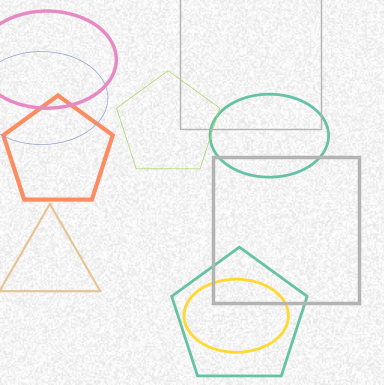[{"shape": "oval", "thickness": 2, "radius": 0.77, "center": [0.7, 0.648]}, {"shape": "pentagon", "thickness": 2, "radius": 0.92, "center": [0.622, 0.173]}, {"shape": "pentagon", "thickness": 3, "radius": 0.75, "center": [0.151, 0.603]}, {"shape": "oval", "thickness": 0.5, "radius": 0.86, "center": [0.108, 0.745]}, {"shape": "oval", "thickness": 2.5, "radius": 0.9, "center": [0.122, 0.845]}, {"shape": "pentagon", "thickness": 0.5, "radius": 0.7, "center": [0.437, 0.675]}, {"shape": "oval", "thickness": 2, "radius": 0.68, "center": [0.614, 0.18]}, {"shape": "triangle", "thickness": 1.5, "radius": 0.76, "center": [0.13, 0.319]}, {"shape": "square", "thickness": 1, "radius": 0.91, "center": [0.65, 0.847]}, {"shape": "square", "thickness": 2.5, "radius": 0.95, "center": [0.742, 0.404]}]